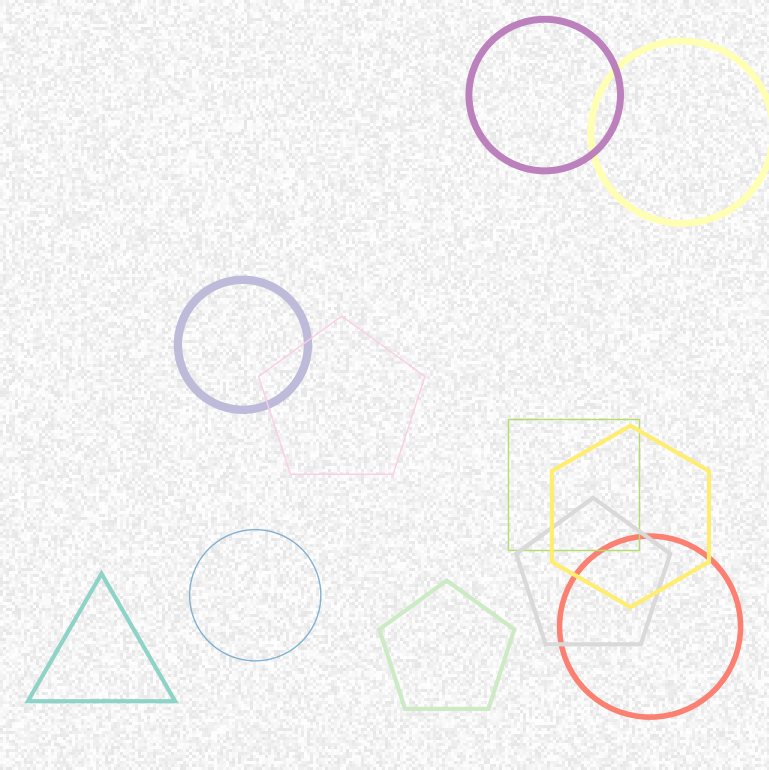[{"shape": "triangle", "thickness": 1.5, "radius": 0.55, "center": [0.132, 0.145]}, {"shape": "circle", "thickness": 2.5, "radius": 0.59, "center": [0.886, 0.828]}, {"shape": "circle", "thickness": 3, "radius": 0.42, "center": [0.315, 0.552]}, {"shape": "circle", "thickness": 2, "radius": 0.59, "center": [0.844, 0.186]}, {"shape": "circle", "thickness": 0.5, "radius": 0.43, "center": [0.331, 0.227]}, {"shape": "square", "thickness": 0.5, "radius": 0.42, "center": [0.745, 0.371]}, {"shape": "pentagon", "thickness": 0.5, "radius": 0.57, "center": [0.444, 0.476]}, {"shape": "pentagon", "thickness": 1.5, "radius": 0.53, "center": [0.77, 0.248]}, {"shape": "circle", "thickness": 2.5, "radius": 0.49, "center": [0.707, 0.877]}, {"shape": "pentagon", "thickness": 1.5, "radius": 0.46, "center": [0.58, 0.154]}, {"shape": "hexagon", "thickness": 1.5, "radius": 0.59, "center": [0.819, 0.329]}]